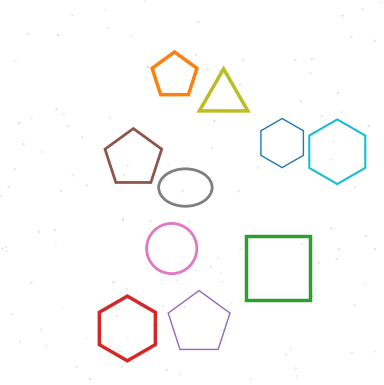[{"shape": "hexagon", "thickness": 1, "radius": 0.32, "center": [0.733, 0.628]}, {"shape": "pentagon", "thickness": 2.5, "radius": 0.31, "center": [0.453, 0.804]}, {"shape": "square", "thickness": 2.5, "radius": 0.42, "center": [0.723, 0.303]}, {"shape": "hexagon", "thickness": 2.5, "radius": 0.42, "center": [0.331, 0.147]}, {"shape": "pentagon", "thickness": 1, "radius": 0.42, "center": [0.517, 0.161]}, {"shape": "pentagon", "thickness": 2, "radius": 0.39, "center": [0.346, 0.589]}, {"shape": "circle", "thickness": 2, "radius": 0.33, "center": [0.446, 0.354]}, {"shape": "oval", "thickness": 2, "radius": 0.35, "center": [0.482, 0.513]}, {"shape": "triangle", "thickness": 2.5, "radius": 0.36, "center": [0.581, 0.748]}, {"shape": "hexagon", "thickness": 1.5, "radius": 0.42, "center": [0.876, 0.606]}]